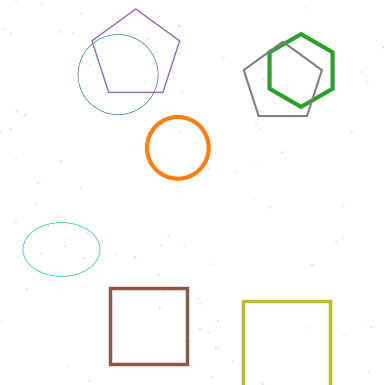[{"shape": "circle", "thickness": 0.5, "radius": 0.52, "center": [0.307, 0.806]}, {"shape": "circle", "thickness": 3, "radius": 0.4, "center": [0.462, 0.616]}, {"shape": "hexagon", "thickness": 3, "radius": 0.47, "center": [0.782, 0.817]}, {"shape": "pentagon", "thickness": 1, "radius": 0.6, "center": [0.353, 0.857]}, {"shape": "square", "thickness": 2.5, "radius": 0.5, "center": [0.386, 0.154]}, {"shape": "pentagon", "thickness": 1.5, "radius": 0.53, "center": [0.735, 0.785]}, {"shape": "square", "thickness": 2.5, "radius": 0.56, "center": [0.744, 0.106]}, {"shape": "oval", "thickness": 0.5, "radius": 0.5, "center": [0.16, 0.352]}]